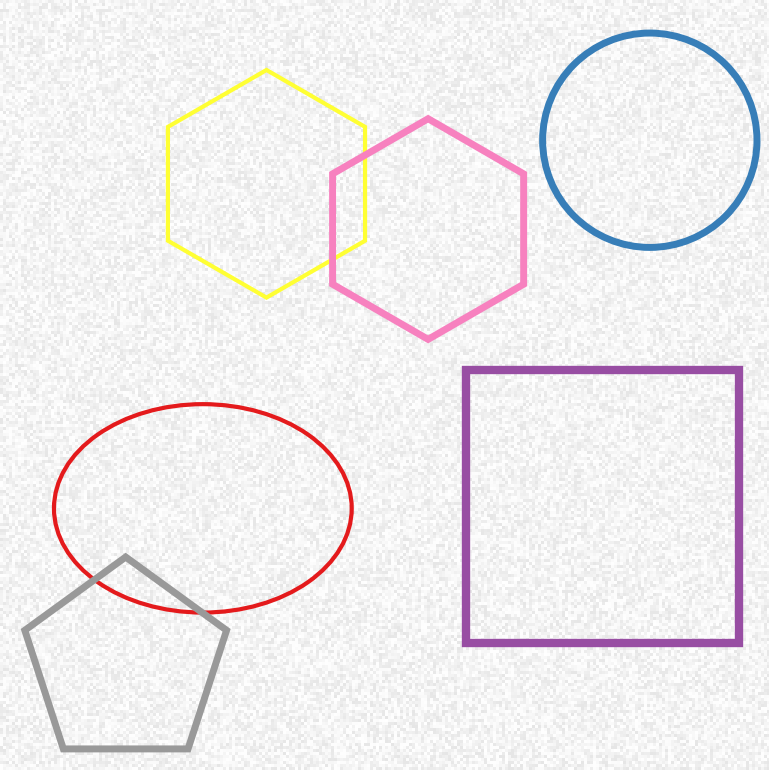[{"shape": "oval", "thickness": 1.5, "radius": 0.97, "center": [0.263, 0.34]}, {"shape": "circle", "thickness": 2.5, "radius": 0.7, "center": [0.844, 0.818]}, {"shape": "square", "thickness": 3, "radius": 0.89, "center": [0.782, 0.343]}, {"shape": "hexagon", "thickness": 1.5, "radius": 0.74, "center": [0.346, 0.761]}, {"shape": "hexagon", "thickness": 2.5, "radius": 0.72, "center": [0.556, 0.703]}, {"shape": "pentagon", "thickness": 2.5, "radius": 0.69, "center": [0.163, 0.139]}]